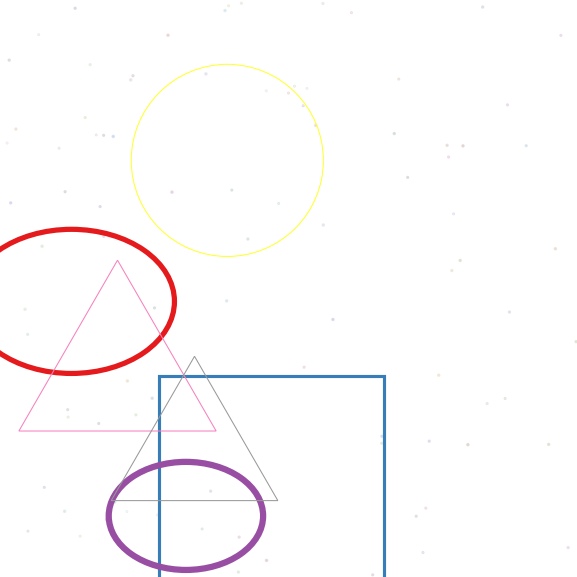[{"shape": "oval", "thickness": 2.5, "radius": 0.89, "center": [0.124, 0.477]}, {"shape": "square", "thickness": 1.5, "radius": 0.97, "center": [0.47, 0.152]}, {"shape": "oval", "thickness": 3, "radius": 0.67, "center": [0.322, 0.106]}, {"shape": "circle", "thickness": 0.5, "radius": 0.83, "center": [0.394, 0.721]}, {"shape": "triangle", "thickness": 0.5, "radius": 0.99, "center": [0.203, 0.351]}, {"shape": "triangle", "thickness": 0.5, "radius": 0.83, "center": [0.337, 0.216]}]